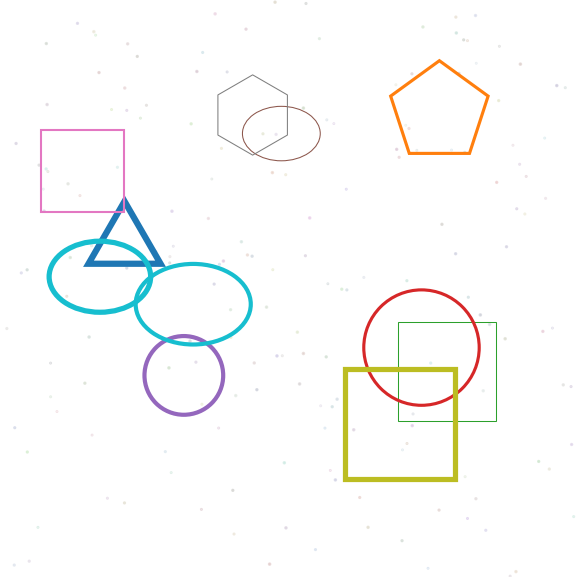[{"shape": "triangle", "thickness": 3, "radius": 0.36, "center": [0.216, 0.578]}, {"shape": "pentagon", "thickness": 1.5, "radius": 0.44, "center": [0.761, 0.805]}, {"shape": "square", "thickness": 0.5, "radius": 0.43, "center": [0.774, 0.356]}, {"shape": "circle", "thickness": 1.5, "radius": 0.5, "center": [0.73, 0.397]}, {"shape": "circle", "thickness": 2, "radius": 0.34, "center": [0.318, 0.349]}, {"shape": "oval", "thickness": 0.5, "radius": 0.34, "center": [0.487, 0.768]}, {"shape": "square", "thickness": 1, "radius": 0.36, "center": [0.143, 0.702]}, {"shape": "hexagon", "thickness": 0.5, "radius": 0.35, "center": [0.438, 0.8]}, {"shape": "square", "thickness": 2.5, "radius": 0.48, "center": [0.692, 0.265]}, {"shape": "oval", "thickness": 2.5, "radius": 0.44, "center": [0.173, 0.52]}, {"shape": "oval", "thickness": 2, "radius": 0.5, "center": [0.335, 0.472]}]